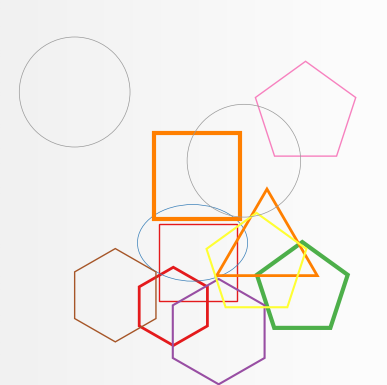[{"shape": "square", "thickness": 1, "radius": 0.5, "center": [0.511, 0.318]}, {"shape": "hexagon", "thickness": 2, "radius": 0.51, "center": [0.447, 0.204]}, {"shape": "oval", "thickness": 0.5, "radius": 0.71, "center": [0.497, 0.369]}, {"shape": "pentagon", "thickness": 3, "radius": 0.62, "center": [0.78, 0.248]}, {"shape": "hexagon", "thickness": 1.5, "radius": 0.68, "center": [0.564, 0.139]}, {"shape": "square", "thickness": 3, "radius": 0.56, "center": [0.508, 0.543]}, {"shape": "triangle", "thickness": 2, "radius": 0.75, "center": [0.689, 0.359]}, {"shape": "pentagon", "thickness": 1.5, "radius": 0.68, "center": [0.662, 0.312]}, {"shape": "hexagon", "thickness": 1, "radius": 0.61, "center": [0.298, 0.233]}, {"shape": "pentagon", "thickness": 1, "radius": 0.68, "center": [0.789, 0.705]}, {"shape": "circle", "thickness": 0.5, "radius": 0.73, "center": [0.629, 0.583]}, {"shape": "circle", "thickness": 0.5, "radius": 0.71, "center": [0.193, 0.761]}]